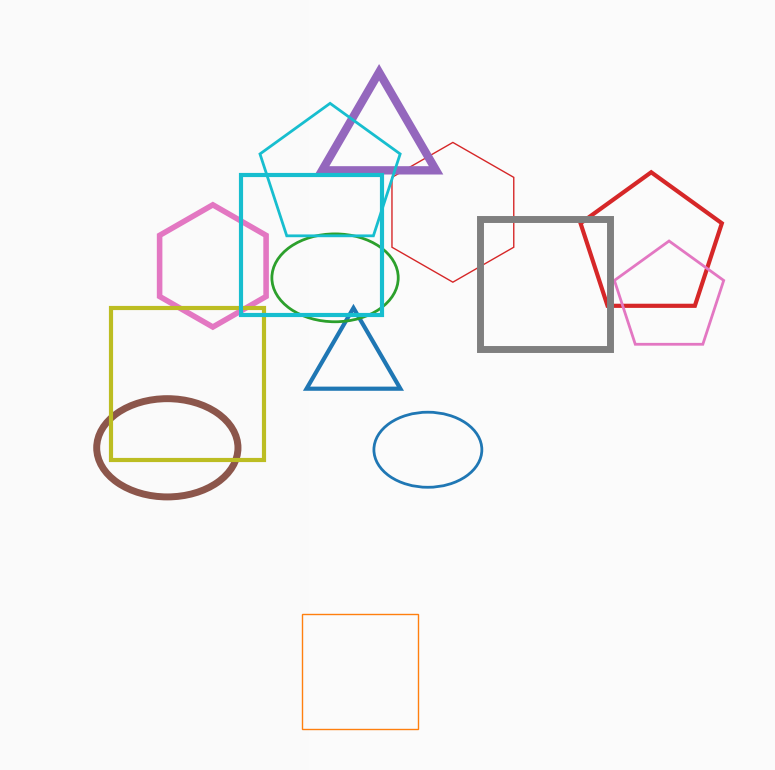[{"shape": "triangle", "thickness": 1.5, "radius": 0.35, "center": [0.456, 0.53]}, {"shape": "oval", "thickness": 1, "radius": 0.35, "center": [0.552, 0.416]}, {"shape": "square", "thickness": 0.5, "radius": 0.37, "center": [0.464, 0.128]}, {"shape": "oval", "thickness": 1, "radius": 0.41, "center": [0.432, 0.639]}, {"shape": "hexagon", "thickness": 0.5, "radius": 0.45, "center": [0.584, 0.724]}, {"shape": "pentagon", "thickness": 1.5, "radius": 0.48, "center": [0.84, 0.68]}, {"shape": "triangle", "thickness": 3, "radius": 0.42, "center": [0.489, 0.821]}, {"shape": "oval", "thickness": 2.5, "radius": 0.46, "center": [0.216, 0.418]}, {"shape": "pentagon", "thickness": 1, "radius": 0.37, "center": [0.863, 0.613]}, {"shape": "hexagon", "thickness": 2, "radius": 0.4, "center": [0.275, 0.655]}, {"shape": "square", "thickness": 2.5, "radius": 0.42, "center": [0.703, 0.631]}, {"shape": "square", "thickness": 1.5, "radius": 0.49, "center": [0.242, 0.501]}, {"shape": "pentagon", "thickness": 1, "radius": 0.48, "center": [0.426, 0.771]}, {"shape": "square", "thickness": 1.5, "radius": 0.45, "center": [0.402, 0.682]}]